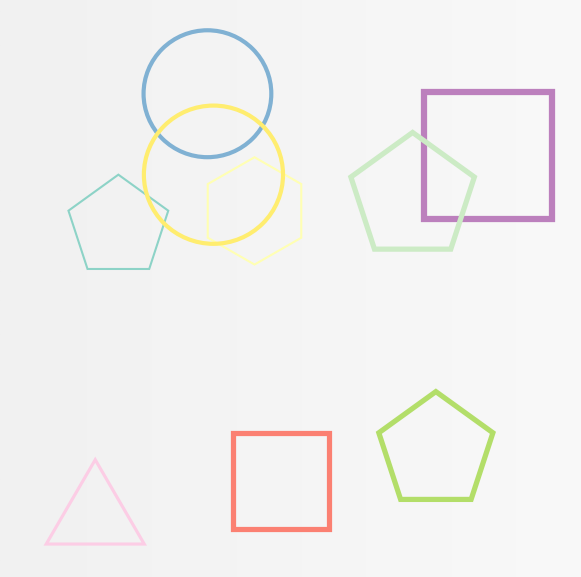[{"shape": "pentagon", "thickness": 1, "radius": 0.45, "center": [0.204, 0.606]}, {"shape": "hexagon", "thickness": 1, "radius": 0.46, "center": [0.438, 0.634]}, {"shape": "square", "thickness": 2.5, "radius": 0.41, "center": [0.483, 0.167]}, {"shape": "circle", "thickness": 2, "radius": 0.55, "center": [0.357, 0.837]}, {"shape": "pentagon", "thickness": 2.5, "radius": 0.52, "center": [0.75, 0.218]}, {"shape": "triangle", "thickness": 1.5, "radius": 0.49, "center": [0.164, 0.106]}, {"shape": "square", "thickness": 3, "radius": 0.55, "center": [0.84, 0.73]}, {"shape": "pentagon", "thickness": 2.5, "radius": 0.56, "center": [0.71, 0.658]}, {"shape": "circle", "thickness": 2, "radius": 0.6, "center": [0.367, 0.697]}]